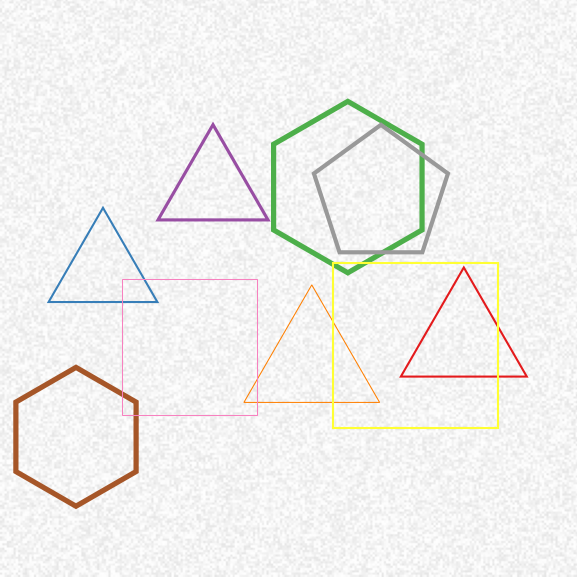[{"shape": "triangle", "thickness": 1, "radius": 0.63, "center": [0.803, 0.41]}, {"shape": "triangle", "thickness": 1, "radius": 0.54, "center": [0.178, 0.531]}, {"shape": "hexagon", "thickness": 2.5, "radius": 0.74, "center": [0.602, 0.675]}, {"shape": "triangle", "thickness": 1.5, "radius": 0.55, "center": [0.369, 0.673]}, {"shape": "triangle", "thickness": 0.5, "radius": 0.68, "center": [0.54, 0.37]}, {"shape": "square", "thickness": 1, "radius": 0.72, "center": [0.719, 0.4]}, {"shape": "hexagon", "thickness": 2.5, "radius": 0.6, "center": [0.132, 0.243]}, {"shape": "square", "thickness": 0.5, "radius": 0.59, "center": [0.328, 0.398]}, {"shape": "pentagon", "thickness": 2, "radius": 0.61, "center": [0.66, 0.661]}]